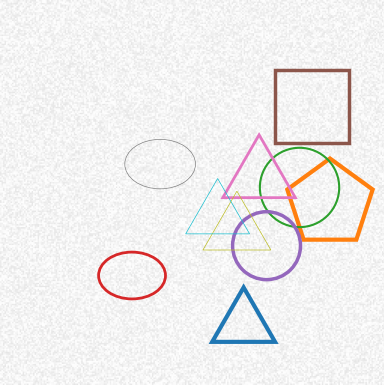[{"shape": "triangle", "thickness": 3, "radius": 0.47, "center": [0.633, 0.159]}, {"shape": "pentagon", "thickness": 3, "radius": 0.58, "center": [0.857, 0.472]}, {"shape": "circle", "thickness": 1.5, "radius": 0.52, "center": [0.778, 0.513]}, {"shape": "oval", "thickness": 2, "radius": 0.43, "center": [0.343, 0.284]}, {"shape": "circle", "thickness": 2.5, "radius": 0.44, "center": [0.692, 0.362]}, {"shape": "square", "thickness": 2.5, "radius": 0.48, "center": [0.81, 0.723]}, {"shape": "triangle", "thickness": 2, "radius": 0.54, "center": [0.673, 0.541]}, {"shape": "oval", "thickness": 0.5, "radius": 0.46, "center": [0.416, 0.574]}, {"shape": "triangle", "thickness": 0.5, "radius": 0.51, "center": [0.615, 0.402]}, {"shape": "triangle", "thickness": 0.5, "radius": 0.48, "center": [0.565, 0.44]}]